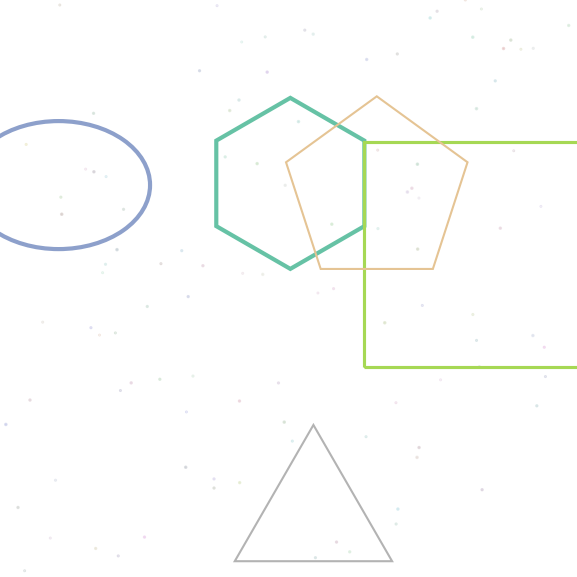[{"shape": "hexagon", "thickness": 2, "radius": 0.74, "center": [0.503, 0.682]}, {"shape": "oval", "thickness": 2, "radius": 0.79, "center": [0.102, 0.679]}, {"shape": "square", "thickness": 1.5, "radius": 0.97, "center": [0.825, 0.559]}, {"shape": "pentagon", "thickness": 1, "radius": 0.83, "center": [0.652, 0.667]}, {"shape": "triangle", "thickness": 1, "radius": 0.79, "center": [0.543, 0.106]}]